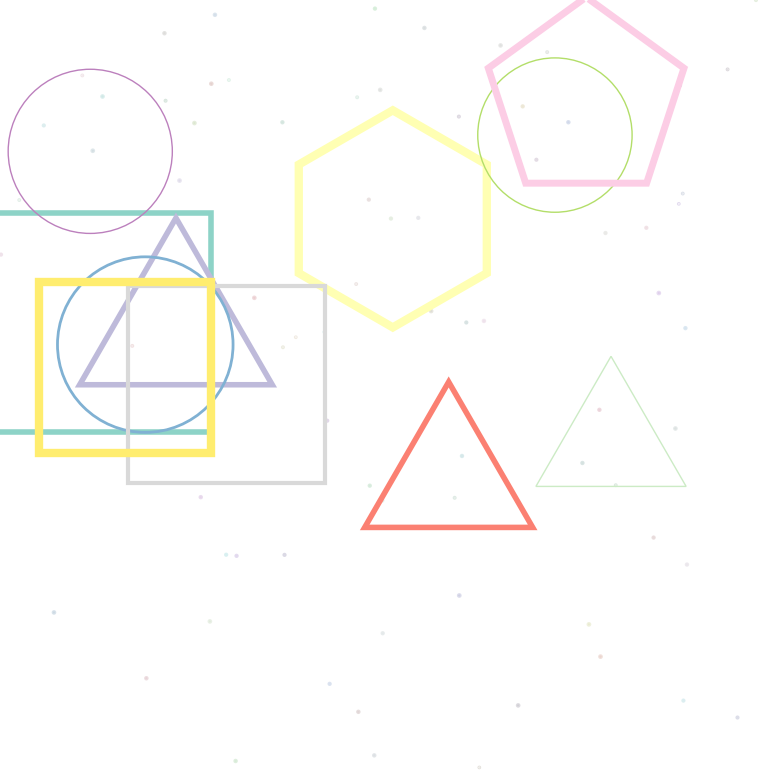[{"shape": "square", "thickness": 2, "radius": 0.71, "center": [0.133, 0.581]}, {"shape": "hexagon", "thickness": 3, "radius": 0.7, "center": [0.51, 0.716]}, {"shape": "triangle", "thickness": 2, "radius": 0.72, "center": [0.229, 0.573]}, {"shape": "triangle", "thickness": 2, "radius": 0.63, "center": [0.583, 0.378]}, {"shape": "circle", "thickness": 1, "radius": 0.57, "center": [0.189, 0.552]}, {"shape": "circle", "thickness": 0.5, "radius": 0.5, "center": [0.721, 0.825]}, {"shape": "pentagon", "thickness": 2.5, "radius": 0.67, "center": [0.761, 0.87]}, {"shape": "square", "thickness": 1.5, "radius": 0.64, "center": [0.294, 0.501]}, {"shape": "circle", "thickness": 0.5, "radius": 0.53, "center": [0.117, 0.803]}, {"shape": "triangle", "thickness": 0.5, "radius": 0.56, "center": [0.794, 0.425]}, {"shape": "square", "thickness": 3, "radius": 0.56, "center": [0.162, 0.523]}]